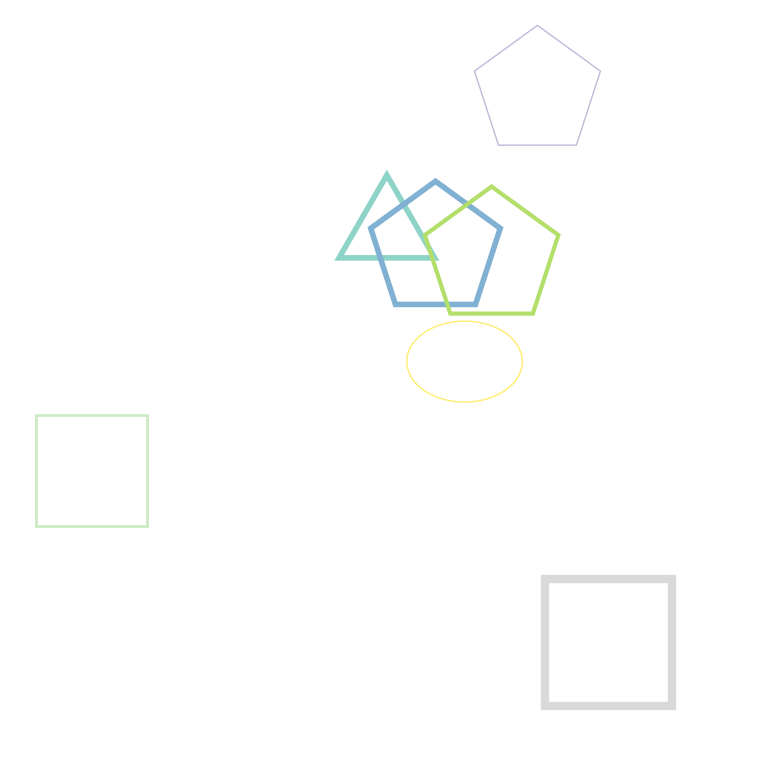[{"shape": "triangle", "thickness": 2, "radius": 0.36, "center": [0.502, 0.701]}, {"shape": "pentagon", "thickness": 0.5, "radius": 0.43, "center": [0.698, 0.881]}, {"shape": "pentagon", "thickness": 2, "radius": 0.44, "center": [0.566, 0.676]}, {"shape": "pentagon", "thickness": 1.5, "radius": 0.46, "center": [0.638, 0.667]}, {"shape": "square", "thickness": 3, "radius": 0.41, "center": [0.79, 0.166]}, {"shape": "square", "thickness": 1, "radius": 0.36, "center": [0.119, 0.389]}, {"shape": "oval", "thickness": 0.5, "radius": 0.38, "center": [0.603, 0.53]}]